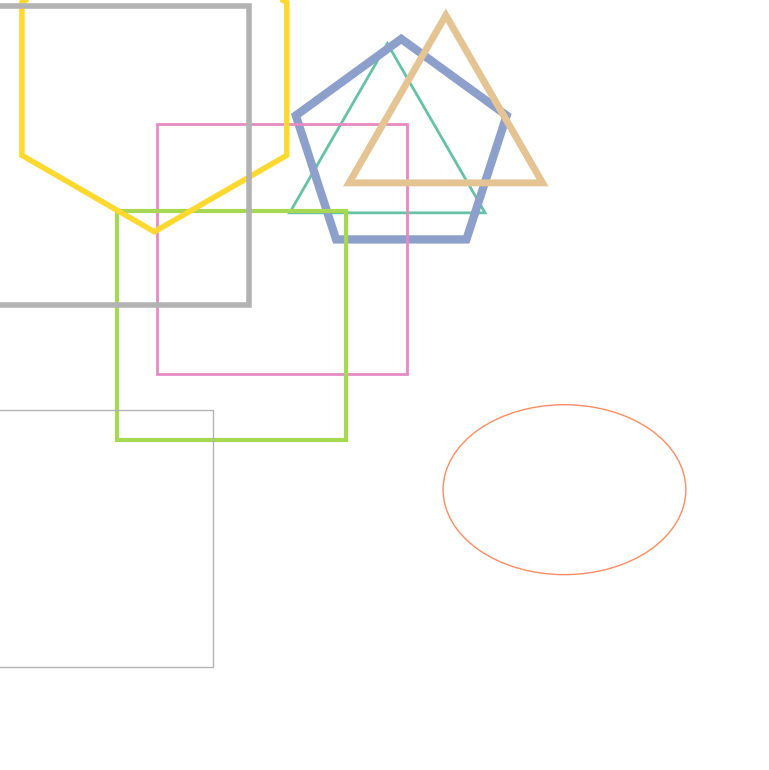[{"shape": "triangle", "thickness": 1, "radius": 0.73, "center": [0.503, 0.797]}, {"shape": "oval", "thickness": 0.5, "radius": 0.79, "center": [0.733, 0.364]}, {"shape": "pentagon", "thickness": 3, "radius": 0.72, "center": [0.521, 0.806]}, {"shape": "square", "thickness": 1, "radius": 0.81, "center": [0.366, 0.677]}, {"shape": "square", "thickness": 1.5, "radius": 0.74, "center": [0.301, 0.578]}, {"shape": "hexagon", "thickness": 2, "radius": 0.99, "center": [0.2, 0.898]}, {"shape": "triangle", "thickness": 2.5, "radius": 0.73, "center": [0.579, 0.835]}, {"shape": "square", "thickness": 0.5, "radius": 0.83, "center": [0.11, 0.3]}, {"shape": "square", "thickness": 2, "radius": 0.97, "center": [0.129, 0.798]}]